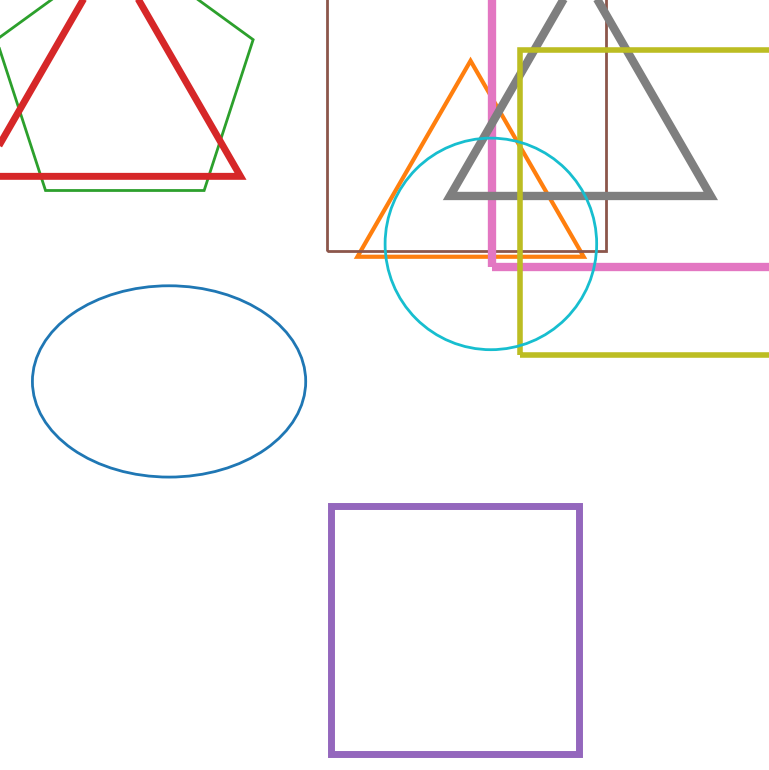[{"shape": "oval", "thickness": 1, "radius": 0.89, "center": [0.22, 0.505]}, {"shape": "triangle", "thickness": 1.5, "radius": 0.85, "center": [0.611, 0.751]}, {"shape": "pentagon", "thickness": 1, "radius": 0.88, "center": [0.162, 0.894]}, {"shape": "triangle", "thickness": 2.5, "radius": 0.97, "center": [0.144, 0.868]}, {"shape": "square", "thickness": 2.5, "radius": 0.81, "center": [0.591, 0.182]}, {"shape": "square", "thickness": 1, "radius": 0.91, "center": [0.606, 0.854]}, {"shape": "square", "thickness": 3, "radius": 0.93, "center": [0.825, 0.84]}, {"shape": "triangle", "thickness": 3, "radius": 0.98, "center": [0.754, 0.843]}, {"shape": "square", "thickness": 2, "radius": 0.99, "center": [0.874, 0.737]}, {"shape": "circle", "thickness": 1, "radius": 0.69, "center": [0.638, 0.683]}]